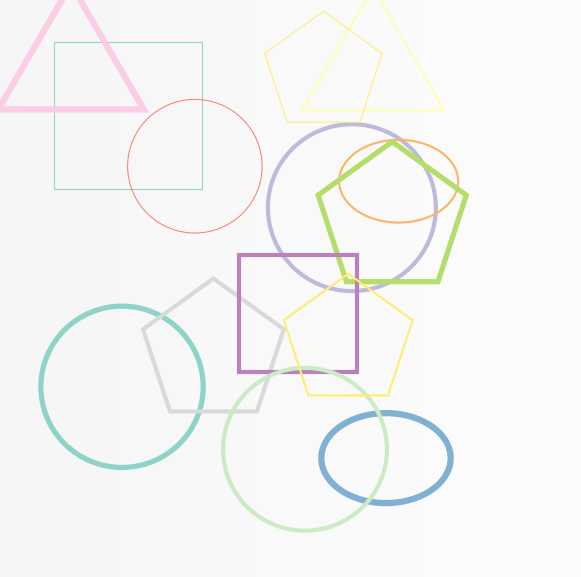[{"shape": "circle", "thickness": 2.5, "radius": 0.7, "center": [0.21, 0.329]}, {"shape": "square", "thickness": 0.5, "radius": 0.64, "center": [0.22, 0.8]}, {"shape": "triangle", "thickness": 1, "radius": 0.71, "center": [0.642, 0.879]}, {"shape": "circle", "thickness": 2, "radius": 0.72, "center": [0.605, 0.64]}, {"shape": "circle", "thickness": 0.5, "radius": 0.58, "center": [0.335, 0.711]}, {"shape": "oval", "thickness": 3, "radius": 0.56, "center": [0.664, 0.206]}, {"shape": "oval", "thickness": 1, "radius": 0.51, "center": [0.686, 0.685]}, {"shape": "pentagon", "thickness": 2.5, "radius": 0.67, "center": [0.675, 0.62]}, {"shape": "triangle", "thickness": 3, "radius": 0.72, "center": [0.122, 0.882]}, {"shape": "pentagon", "thickness": 2, "radius": 0.64, "center": [0.367, 0.39]}, {"shape": "square", "thickness": 2, "radius": 0.51, "center": [0.512, 0.456]}, {"shape": "circle", "thickness": 2, "radius": 0.7, "center": [0.525, 0.221]}, {"shape": "pentagon", "thickness": 0.5, "radius": 0.53, "center": [0.557, 0.874]}, {"shape": "pentagon", "thickness": 1, "radius": 0.58, "center": [0.599, 0.409]}]